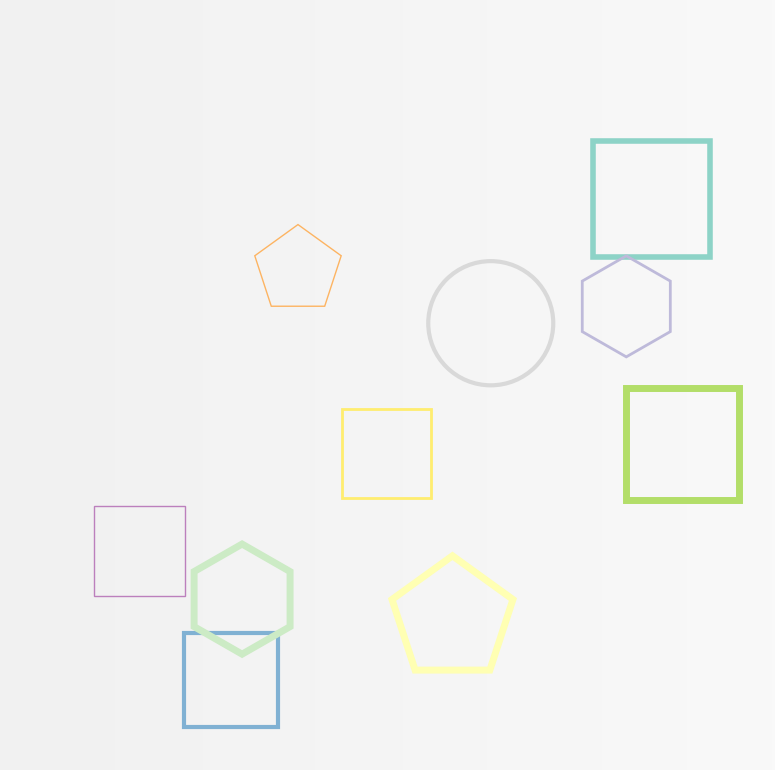[{"shape": "square", "thickness": 2, "radius": 0.38, "center": [0.84, 0.741]}, {"shape": "pentagon", "thickness": 2.5, "radius": 0.41, "center": [0.584, 0.196]}, {"shape": "hexagon", "thickness": 1, "radius": 0.33, "center": [0.808, 0.602]}, {"shape": "square", "thickness": 1.5, "radius": 0.31, "center": [0.298, 0.116]}, {"shape": "pentagon", "thickness": 0.5, "radius": 0.29, "center": [0.384, 0.65]}, {"shape": "square", "thickness": 2.5, "radius": 0.36, "center": [0.881, 0.424]}, {"shape": "circle", "thickness": 1.5, "radius": 0.4, "center": [0.633, 0.58]}, {"shape": "square", "thickness": 0.5, "radius": 0.29, "center": [0.18, 0.285]}, {"shape": "hexagon", "thickness": 2.5, "radius": 0.36, "center": [0.312, 0.222]}, {"shape": "square", "thickness": 1, "radius": 0.29, "center": [0.498, 0.411]}]